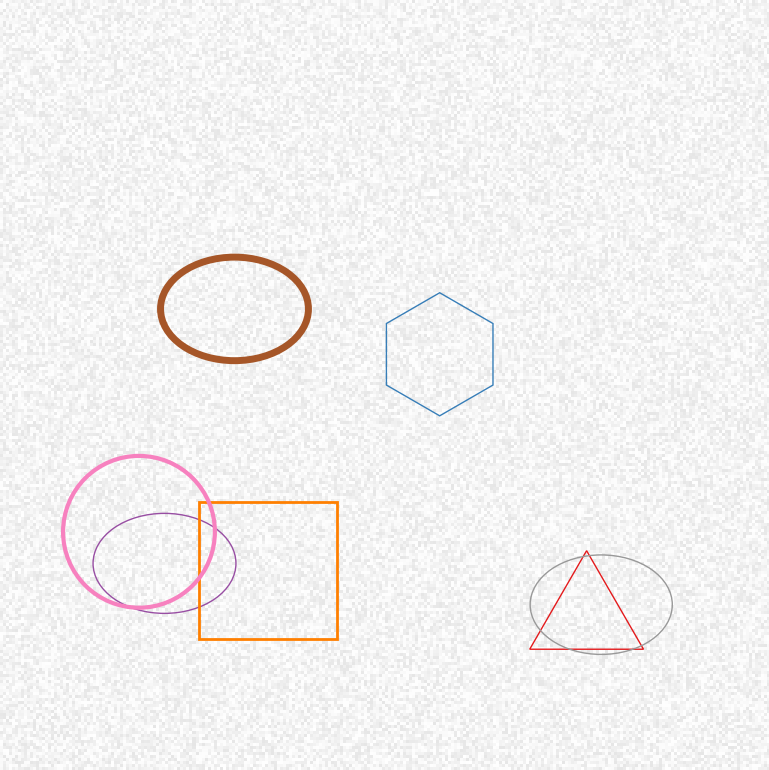[{"shape": "triangle", "thickness": 0.5, "radius": 0.43, "center": [0.762, 0.2]}, {"shape": "hexagon", "thickness": 0.5, "radius": 0.4, "center": [0.571, 0.54]}, {"shape": "oval", "thickness": 0.5, "radius": 0.46, "center": [0.214, 0.268]}, {"shape": "square", "thickness": 1, "radius": 0.45, "center": [0.348, 0.259]}, {"shape": "oval", "thickness": 2.5, "radius": 0.48, "center": [0.305, 0.599]}, {"shape": "circle", "thickness": 1.5, "radius": 0.49, "center": [0.18, 0.309]}, {"shape": "oval", "thickness": 0.5, "radius": 0.46, "center": [0.781, 0.215]}]